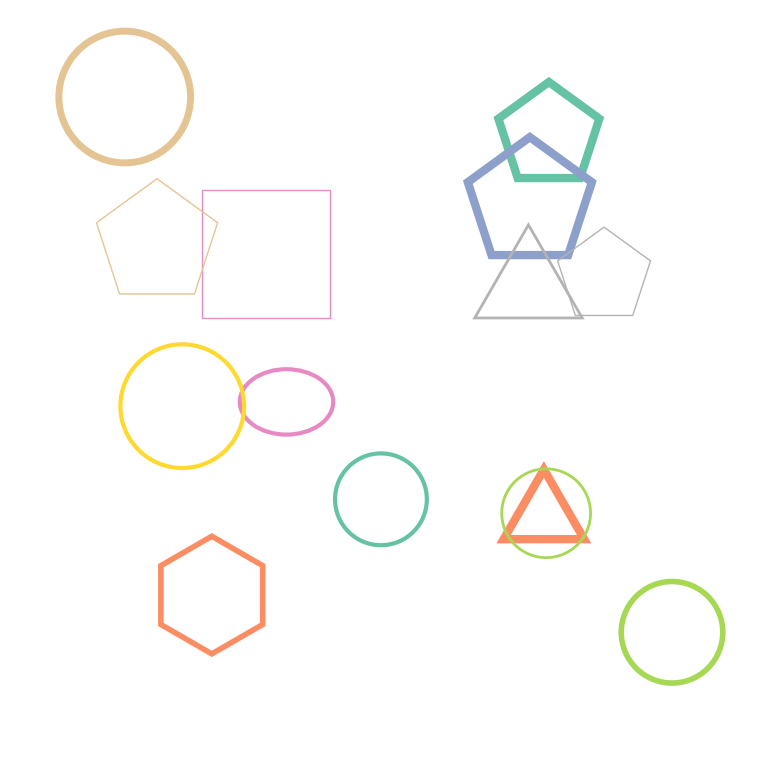[{"shape": "circle", "thickness": 1.5, "radius": 0.3, "center": [0.495, 0.352]}, {"shape": "pentagon", "thickness": 3, "radius": 0.34, "center": [0.713, 0.825]}, {"shape": "triangle", "thickness": 3, "radius": 0.3, "center": [0.706, 0.33]}, {"shape": "hexagon", "thickness": 2, "radius": 0.38, "center": [0.275, 0.227]}, {"shape": "pentagon", "thickness": 3, "radius": 0.42, "center": [0.688, 0.737]}, {"shape": "oval", "thickness": 1.5, "radius": 0.3, "center": [0.372, 0.478]}, {"shape": "square", "thickness": 0.5, "radius": 0.42, "center": [0.345, 0.67]}, {"shape": "circle", "thickness": 2, "radius": 0.33, "center": [0.873, 0.179]}, {"shape": "circle", "thickness": 1, "radius": 0.29, "center": [0.709, 0.334]}, {"shape": "circle", "thickness": 1.5, "radius": 0.4, "center": [0.237, 0.473]}, {"shape": "pentagon", "thickness": 0.5, "radius": 0.41, "center": [0.204, 0.685]}, {"shape": "circle", "thickness": 2.5, "radius": 0.43, "center": [0.162, 0.874]}, {"shape": "pentagon", "thickness": 0.5, "radius": 0.32, "center": [0.784, 0.642]}, {"shape": "triangle", "thickness": 1, "radius": 0.4, "center": [0.686, 0.627]}]